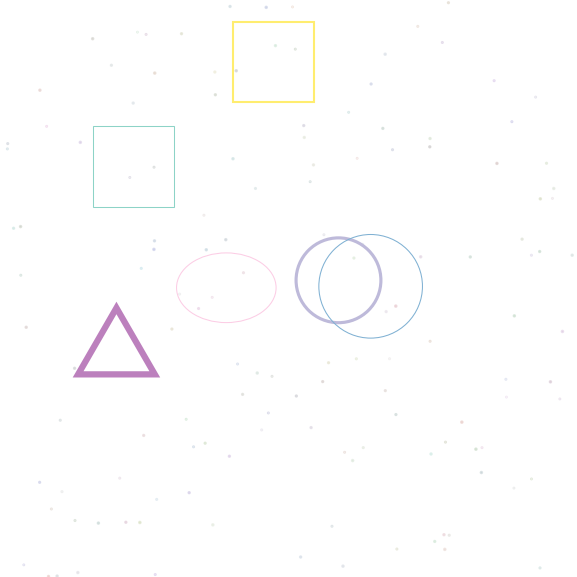[{"shape": "square", "thickness": 0.5, "radius": 0.35, "center": [0.231, 0.711]}, {"shape": "circle", "thickness": 1.5, "radius": 0.37, "center": [0.586, 0.514]}, {"shape": "circle", "thickness": 0.5, "radius": 0.45, "center": [0.642, 0.503]}, {"shape": "oval", "thickness": 0.5, "radius": 0.43, "center": [0.392, 0.501]}, {"shape": "triangle", "thickness": 3, "radius": 0.38, "center": [0.202, 0.389]}, {"shape": "square", "thickness": 1, "radius": 0.35, "center": [0.473, 0.892]}]